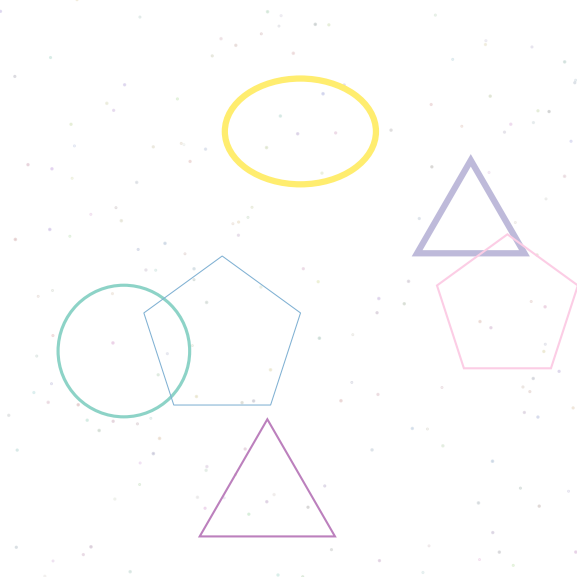[{"shape": "circle", "thickness": 1.5, "radius": 0.57, "center": [0.214, 0.391]}, {"shape": "triangle", "thickness": 3, "radius": 0.54, "center": [0.815, 0.614]}, {"shape": "pentagon", "thickness": 0.5, "radius": 0.71, "center": [0.385, 0.413]}, {"shape": "pentagon", "thickness": 1, "radius": 0.64, "center": [0.879, 0.465]}, {"shape": "triangle", "thickness": 1, "radius": 0.68, "center": [0.463, 0.138]}, {"shape": "oval", "thickness": 3, "radius": 0.65, "center": [0.52, 0.772]}]